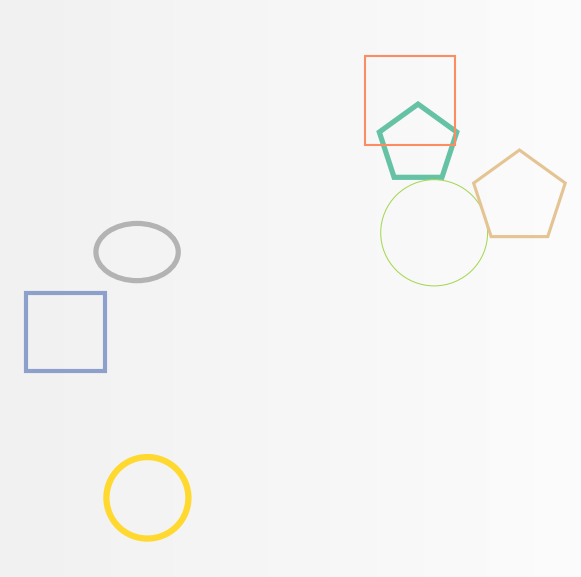[{"shape": "pentagon", "thickness": 2.5, "radius": 0.35, "center": [0.719, 0.749]}, {"shape": "square", "thickness": 1, "radius": 0.39, "center": [0.706, 0.826]}, {"shape": "square", "thickness": 2, "radius": 0.34, "center": [0.113, 0.424]}, {"shape": "circle", "thickness": 0.5, "radius": 0.46, "center": [0.747, 0.596]}, {"shape": "circle", "thickness": 3, "radius": 0.35, "center": [0.254, 0.137]}, {"shape": "pentagon", "thickness": 1.5, "radius": 0.41, "center": [0.894, 0.656]}, {"shape": "oval", "thickness": 2.5, "radius": 0.35, "center": [0.236, 0.563]}]